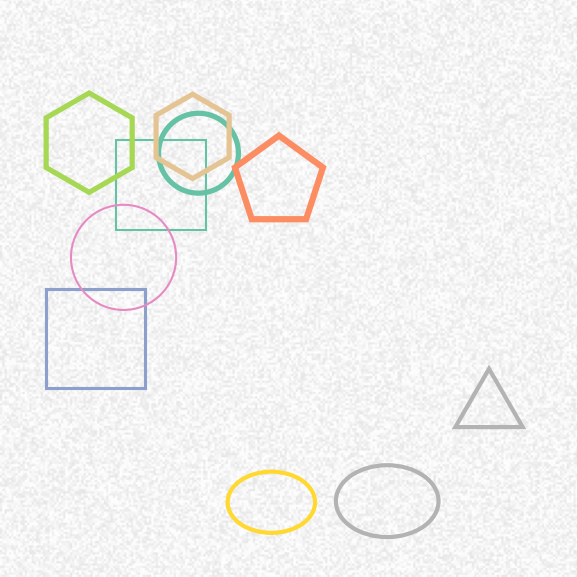[{"shape": "circle", "thickness": 2.5, "radius": 0.35, "center": [0.344, 0.734]}, {"shape": "square", "thickness": 1, "radius": 0.39, "center": [0.279, 0.679]}, {"shape": "pentagon", "thickness": 3, "radius": 0.4, "center": [0.483, 0.684]}, {"shape": "square", "thickness": 1.5, "radius": 0.43, "center": [0.166, 0.413]}, {"shape": "circle", "thickness": 1, "radius": 0.46, "center": [0.214, 0.553]}, {"shape": "hexagon", "thickness": 2.5, "radius": 0.43, "center": [0.154, 0.752]}, {"shape": "oval", "thickness": 2, "radius": 0.38, "center": [0.47, 0.129]}, {"shape": "hexagon", "thickness": 2.5, "radius": 0.37, "center": [0.334, 0.763]}, {"shape": "oval", "thickness": 2, "radius": 0.44, "center": [0.67, 0.131]}, {"shape": "triangle", "thickness": 2, "radius": 0.34, "center": [0.847, 0.293]}]